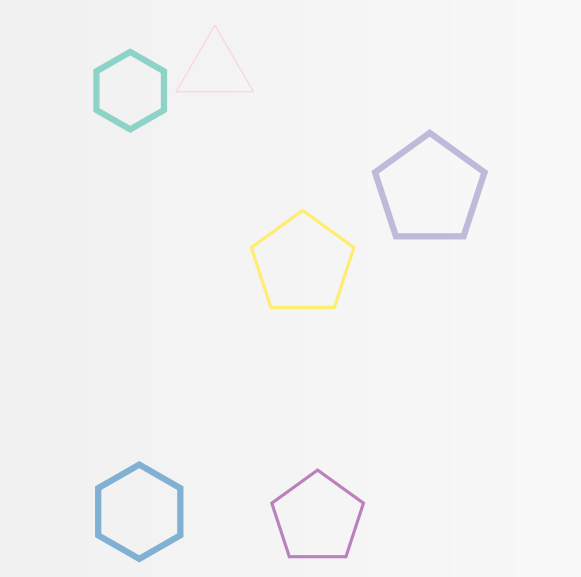[{"shape": "hexagon", "thickness": 3, "radius": 0.34, "center": [0.224, 0.842]}, {"shape": "pentagon", "thickness": 3, "radius": 0.5, "center": [0.739, 0.67]}, {"shape": "hexagon", "thickness": 3, "radius": 0.41, "center": [0.24, 0.113]}, {"shape": "triangle", "thickness": 0.5, "radius": 0.38, "center": [0.37, 0.879]}, {"shape": "pentagon", "thickness": 1.5, "radius": 0.41, "center": [0.546, 0.102]}, {"shape": "pentagon", "thickness": 1.5, "radius": 0.46, "center": [0.521, 0.542]}]